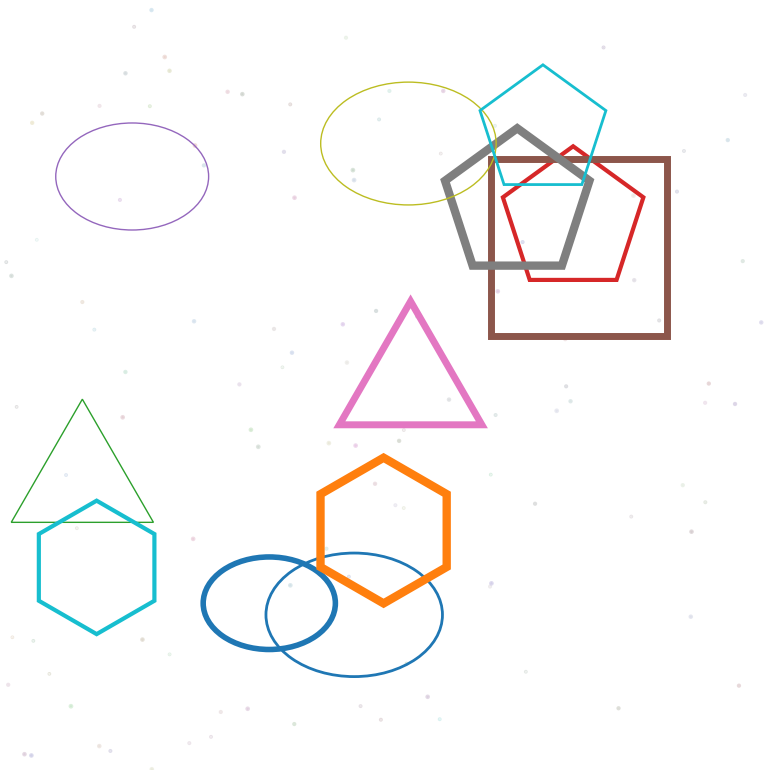[{"shape": "oval", "thickness": 1, "radius": 0.57, "center": [0.46, 0.202]}, {"shape": "oval", "thickness": 2, "radius": 0.43, "center": [0.35, 0.217]}, {"shape": "hexagon", "thickness": 3, "radius": 0.47, "center": [0.498, 0.311]}, {"shape": "triangle", "thickness": 0.5, "radius": 0.53, "center": [0.107, 0.375]}, {"shape": "pentagon", "thickness": 1.5, "radius": 0.48, "center": [0.744, 0.714]}, {"shape": "oval", "thickness": 0.5, "radius": 0.5, "center": [0.172, 0.771]}, {"shape": "square", "thickness": 2.5, "radius": 0.57, "center": [0.752, 0.679]}, {"shape": "triangle", "thickness": 2.5, "radius": 0.53, "center": [0.533, 0.502]}, {"shape": "pentagon", "thickness": 3, "radius": 0.49, "center": [0.672, 0.735]}, {"shape": "oval", "thickness": 0.5, "radius": 0.57, "center": [0.53, 0.814]}, {"shape": "pentagon", "thickness": 1, "radius": 0.43, "center": [0.705, 0.83]}, {"shape": "hexagon", "thickness": 1.5, "radius": 0.43, "center": [0.125, 0.263]}]